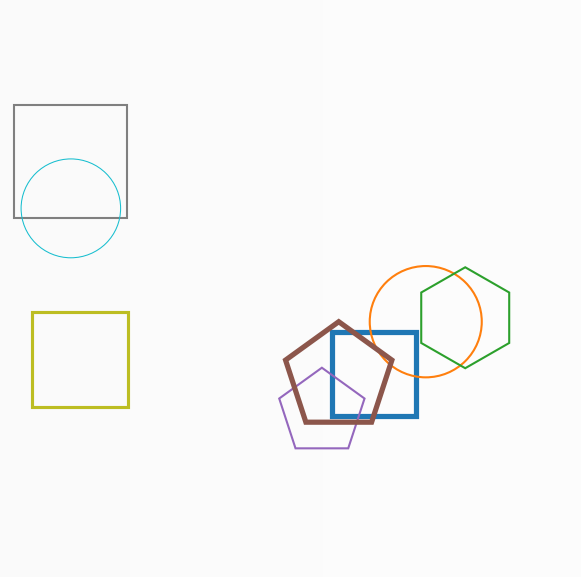[{"shape": "square", "thickness": 2.5, "radius": 0.36, "center": [0.643, 0.351]}, {"shape": "circle", "thickness": 1, "radius": 0.48, "center": [0.732, 0.442]}, {"shape": "hexagon", "thickness": 1, "radius": 0.44, "center": [0.8, 0.449]}, {"shape": "pentagon", "thickness": 1, "radius": 0.39, "center": [0.554, 0.285]}, {"shape": "pentagon", "thickness": 2.5, "radius": 0.48, "center": [0.583, 0.346]}, {"shape": "square", "thickness": 1, "radius": 0.49, "center": [0.121, 0.719]}, {"shape": "square", "thickness": 1.5, "radius": 0.41, "center": [0.137, 0.376]}, {"shape": "circle", "thickness": 0.5, "radius": 0.43, "center": [0.122, 0.638]}]